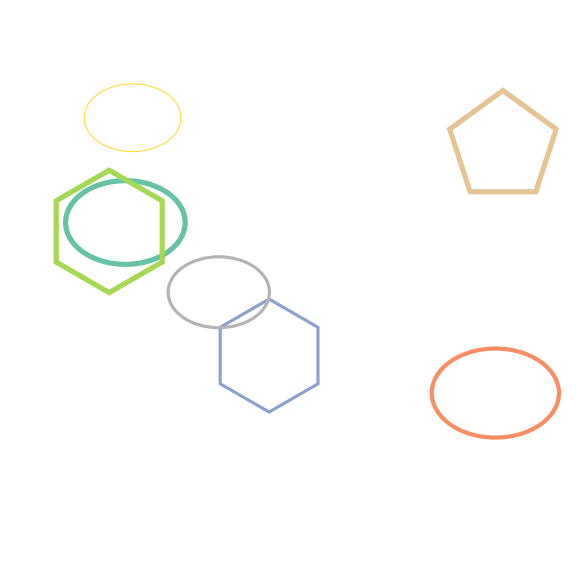[{"shape": "oval", "thickness": 2.5, "radius": 0.52, "center": [0.217, 0.614]}, {"shape": "oval", "thickness": 2, "radius": 0.55, "center": [0.858, 0.319]}, {"shape": "hexagon", "thickness": 1.5, "radius": 0.49, "center": [0.466, 0.383]}, {"shape": "hexagon", "thickness": 2.5, "radius": 0.53, "center": [0.189, 0.598]}, {"shape": "oval", "thickness": 0.5, "radius": 0.42, "center": [0.23, 0.795]}, {"shape": "pentagon", "thickness": 2.5, "radius": 0.48, "center": [0.871, 0.745]}, {"shape": "oval", "thickness": 1.5, "radius": 0.44, "center": [0.379, 0.493]}]